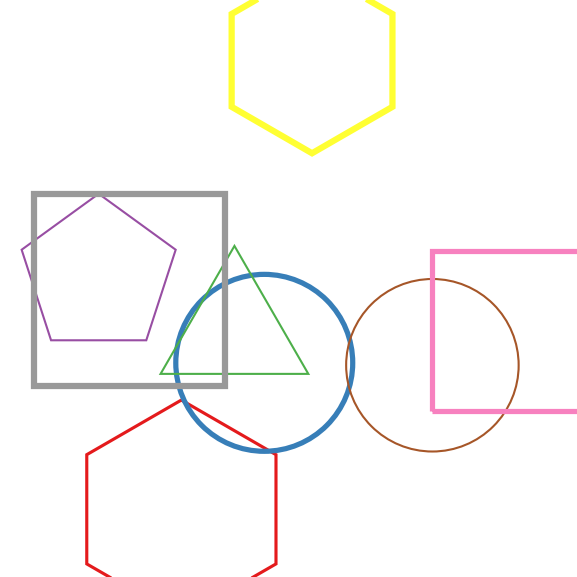[{"shape": "hexagon", "thickness": 1.5, "radius": 0.95, "center": [0.314, 0.117]}, {"shape": "circle", "thickness": 2.5, "radius": 0.77, "center": [0.458, 0.371]}, {"shape": "triangle", "thickness": 1, "radius": 0.74, "center": [0.406, 0.426]}, {"shape": "pentagon", "thickness": 1, "radius": 0.7, "center": [0.171, 0.523]}, {"shape": "hexagon", "thickness": 3, "radius": 0.8, "center": [0.54, 0.895]}, {"shape": "circle", "thickness": 1, "radius": 0.75, "center": [0.749, 0.367]}, {"shape": "square", "thickness": 2.5, "radius": 0.7, "center": [0.887, 0.426]}, {"shape": "square", "thickness": 3, "radius": 0.83, "center": [0.224, 0.497]}]